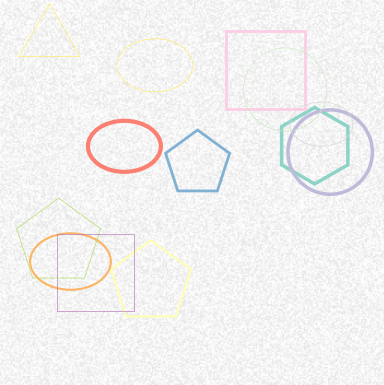[{"shape": "hexagon", "thickness": 2.5, "radius": 0.5, "center": [0.817, 0.622]}, {"shape": "pentagon", "thickness": 1.5, "radius": 0.55, "center": [0.392, 0.266]}, {"shape": "circle", "thickness": 2.5, "radius": 0.55, "center": [0.858, 0.605]}, {"shape": "oval", "thickness": 3, "radius": 0.47, "center": [0.323, 0.62]}, {"shape": "pentagon", "thickness": 2, "radius": 0.44, "center": [0.513, 0.575]}, {"shape": "oval", "thickness": 1.5, "radius": 0.52, "center": [0.183, 0.321]}, {"shape": "pentagon", "thickness": 0.5, "radius": 0.57, "center": [0.152, 0.371]}, {"shape": "square", "thickness": 2, "radius": 0.51, "center": [0.689, 0.818]}, {"shape": "oval", "thickness": 0.5, "radius": 0.41, "center": [0.835, 0.678]}, {"shape": "square", "thickness": 0.5, "radius": 0.5, "center": [0.247, 0.293]}, {"shape": "circle", "thickness": 0.5, "radius": 0.54, "center": [0.741, 0.768]}, {"shape": "triangle", "thickness": 0.5, "radius": 0.46, "center": [0.129, 0.899]}, {"shape": "oval", "thickness": 0.5, "radius": 0.49, "center": [0.403, 0.83]}]